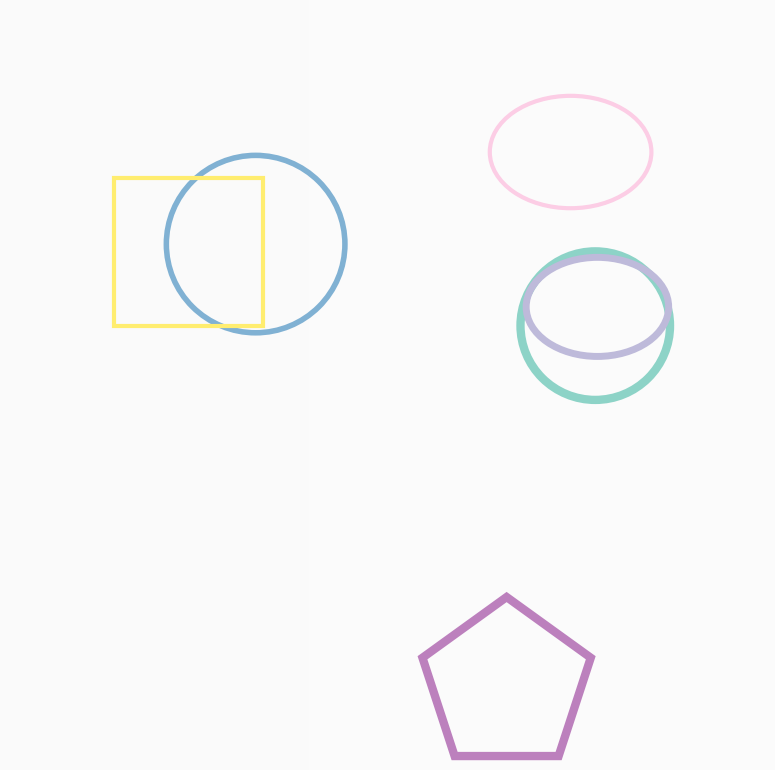[{"shape": "circle", "thickness": 3, "radius": 0.48, "center": [0.768, 0.577]}, {"shape": "oval", "thickness": 2.5, "radius": 0.46, "center": [0.771, 0.601]}, {"shape": "circle", "thickness": 2, "radius": 0.58, "center": [0.33, 0.683]}, {"shape": "oval", "thickness": 1.5, "radius": 0.52, "center": [0.736, 0.803]}, {"shape": "pentagon", "thickness": 3, "radius": 0.57, "center": [0.654, 0.11]}, {"shape": "square", "thickness": 1.5, "radius": 0.48, "center": [0.243, 0.673]}]